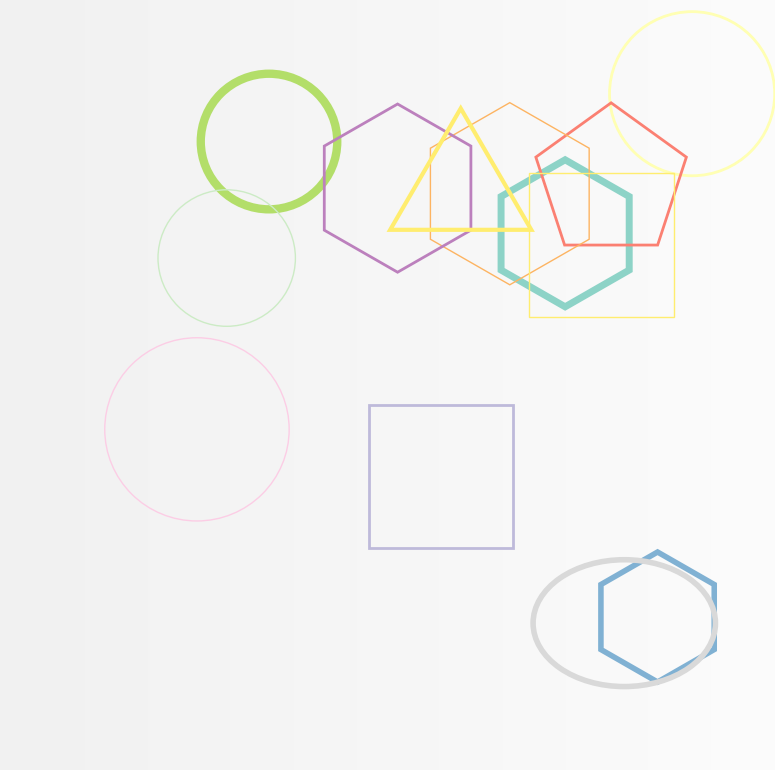[{"shape": "hexagon", "thickness": 2.5, "radius": 0.48, "center": [0.729, 0.697]}, {"shape": "circle", "thickness": 1, "radius": 0.53, "center": [0.893, 0.878]}, {"shape": "square", "thickness": 1, "radius": 0.47, "center": [0.569, 0.381]}, {"shape": "pentagon", "thickness": 1, "radius": 0.51, "center": [0.789, 0.764]}, {"shape": "hexagon", "thickness": 2, "radius": 0.42, "center": [0.848, 0.199]}, {"shape": "hexagon", "thickness": 0.5, "radius": 0.59, "center": [0.658, 0.748]}, {"shape": "circle", "thickness": 3, "radius": 0.44, "center": [0.347, 0.816]}, {"shape": "circle", "thickness": 0.5, "radius": 0.59, "center": [0.254, 0.442]}, {"shape": "oval", "thickness": 2, "radius": 0.59, "center": [0.806, 0.191]}, {"shape": "hexagon", "thickness": 1, "radius": 0.55, "center": [0.513, 0.756]}, {"shape": "circle", "thickness": 0.5, "radius": 0.44, "center": [0.293, 0.665]}, {"shape": "square", "thickness": 0.5, "radius": 0.47, "center": [0.777, 0.682]}, {"shape": "triangle", "thickness": 1.5, "radius": 0.53, "center": [0.594, 0.754]}]